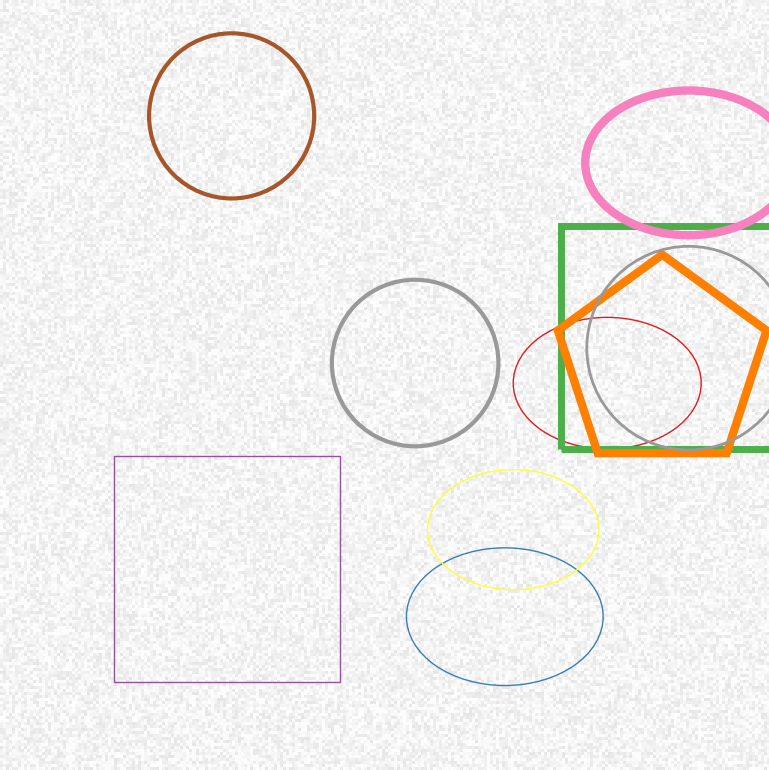[{"shape": "oval", "thickness": 0.5, "radius": 0.61, "center": [0.789, 0.502]}, {"shape": "oval", "thickness": 0.5, "radius": 0.64, "center": [0.656, 0.199]}, {"shape": "square", "thickness": 2.5, "radius": 0.72, "center": [0.873, 0.562]}, {"shape": "square", "thickness": 0.5, "radius": 0.73, "center": [0.295, 0.261]}, {"shape": "pentagon", "thickness": 3, "radius": 0.71, "center": [0.86, 0.527]}, {"shape": "oval", "thickness": 0.5, "radius": 0.56, "center": [0.667, 0.312]}, {"shape": "circle", "thickness": 1.5, "radius": 0.54, "center": [0.301, 0.85]}, {"shape": "oval", "thickness": 3, "radius": 0.67, "center": [0.894, 0.788]}, {"shape": "circle", "thickness": 1.5, "radius": 0.54, "center": [0.539, 0.529]}, {"shape": "circle", "thickness": 1, "radius": 0.66, "center": [0.894, 0.548]}]